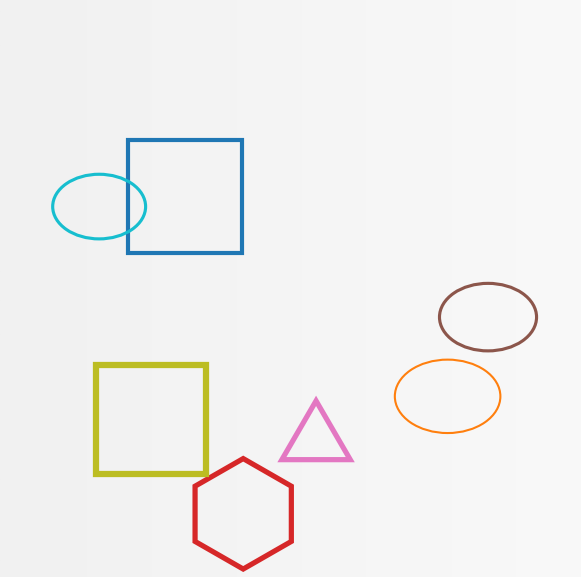[{"shape": "square", "thickness": 2, "radius": 0.49, "center": [0.319, 0.659]}, {"shape": "oval", "thickness": 1, "radius": 0.45, "center": [0.77, 0.313]}, {"shape": "hexagon", "thickness": 2.5, "radius": 0.48, "center": [0.418, 0.109]}, {"shape": "oval", "thickness": 1.5, "radius": 0.42, "center": [0.84, 0.45]}, {"shape": "triangle", "thickness": 2.5, "radius": 0.34, "center": [0.544, 0.237]}, {"shape": "square", "thickness": 3, "radius": 0.47, "center": [0.26, 0.273]}, {"shape": "oval", "thickness": 1.5, "radius": 0.4, "center": [0.171, 0.641]}]